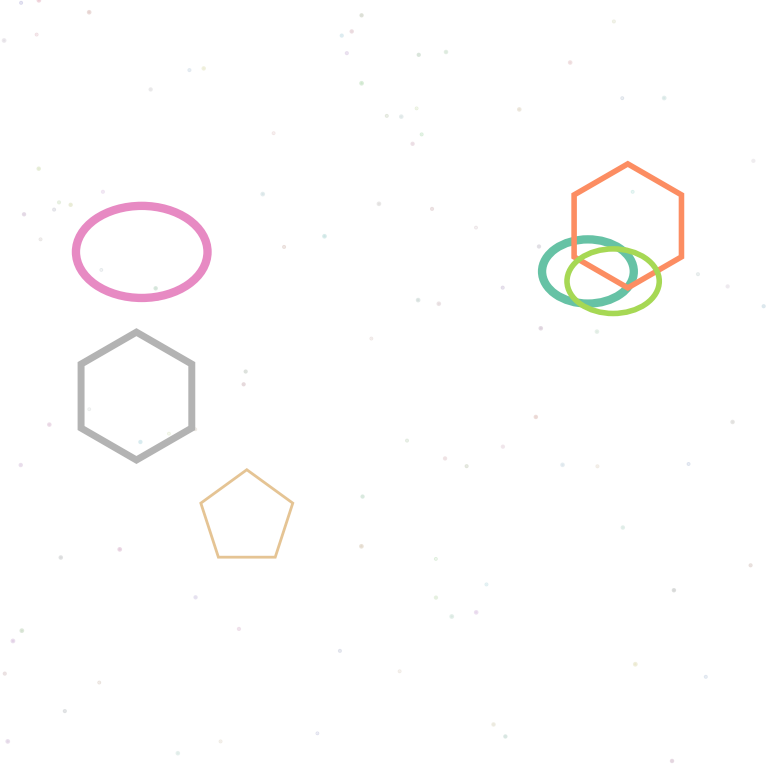[{"shape": "oval", "thickness": 3, "radius": 0.3, "center": [0.764, 0.647]}, {"shape": "hexagon", "thickness": 2, "radius": 0.4, "center": [0.815, 0.707]}, {"shape": "oval", "thickness": 3, "radius": 0.43, "center": [0.184, 0.673]}, {"shape": "oval", "thickness": 2, "radius": 0.3, "center": [0.796, 0.635]}, {"shape": "pentagon", "thickness": 1, "radius": 0.31, "center": [0.321, 0.327]}, {"shape": "hexagon", "thickness": 2.5, "radius": 0.42, "center": [0.177, 0.486]}]